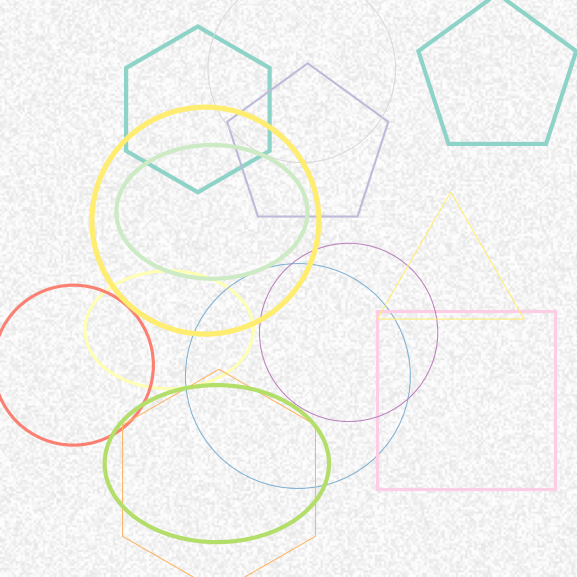[{"shape": "hexagon", "thickness": 2, "radius": 0.72, "center": [0.343, 0.81]}, {"shape": "pentagon", "thickness": 2, "radius": 0.72, "center": [0.861, 0.866]}, {"shape": "oval", "thickness": 1.5, "radius": 0.73, "center": [0.293, 0.428]}, {"shape": "pentagon", "thickness": 1, "radius": 0.73, "center": [0.533, 0.743]}, {"shape": "circle", "thickness": 1.5, "radius": 0.69, "center": [0.127, 0.367]}, {"shape": "circle", "thickness": 0.5, "radius": 0.97, "center": [0.516, 0.348]}, {"shape": "hexagon", "thickness": 0.5, "radius": 0.96, "center": [0.379, 0.167]}, {"shape": "oval", "thickness": 2, "radius": 0.97, "center": [0.375, 0.196]}, {"shape": "square", "thickness": 1.5, "radius": 0.77, "center": [0.806, 0.307]}, {"shape": "circle", "thickness": 0.5, "radius": 0.81, "center": [0.523, 0.88]}, {"shape": "circle", "thickness": 0.5, "radius": 0.77, "center": [0.604, 0.424]}, {"shape": "oval", "thickness": 2, "radius": 0.83, "center": [0.367, 0.632]}, {"shape": "circle", "thickness": 2.5, "radius": 0.98, "center": [0.356, 0.617]}, {"shape": "triangle", "thickness": 0.5, "radius": 0.73, "center": [0.78, 0.52]}]